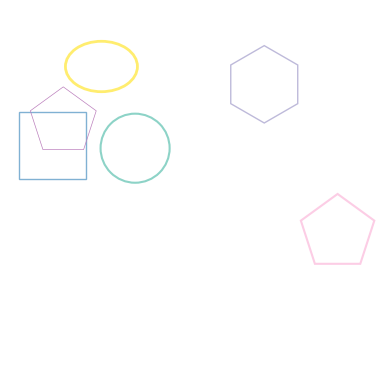[{"shape": "circle", "thickness": 1.5, "radius": 0.45, "center": [0.351, 0.615]}, {"shape": "hexagon", "thickness": 1, "radius": 0.5, "center": [0.686, 0.781]}, {"shape": "square", "thickness": 1, "radius": 0.43, "center": [0.138, 0.622]}, {"shape": "pentagon", "thickness": 1.5, "radius": 0.5, "center": [0.877, 0.396]}, {"shape": "pentagon", "thickness": 0.5, "radius": 0.45, "center": [0.164, 0.684]}, {"shape": "oval", "thickness": 2, "radius": 0.47, "center": [0.263, 0.827]}]